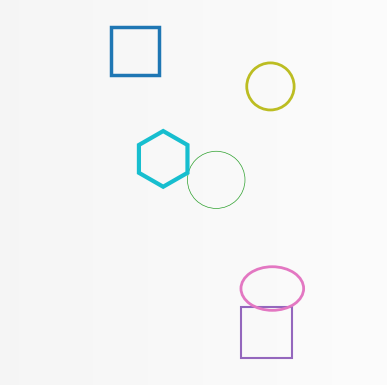[{"shape": "square", "thickness": 2.5, "radius": 0.31, "center": [0.349, 0.868]}, {"shape": "circle", "thickness": 0.5, "radius": 0.37, "center": [0.558, 0.533]}, {"shape": "square", "thickness": 1.5, "radius": 0.33, "center": [0.688, 0.136]}, {"shape": "oval", "thickness": 2, "radius": 0.4, "center": [0.703, 0.251]}, {"shape": "circle", "thickness": 2, "radius": 0.31, "center": [0.698, 0.775]}, {"shape": "hexagon", "thickness": 3, "radius": 0.36, "center": [0.421, 0.587]}]